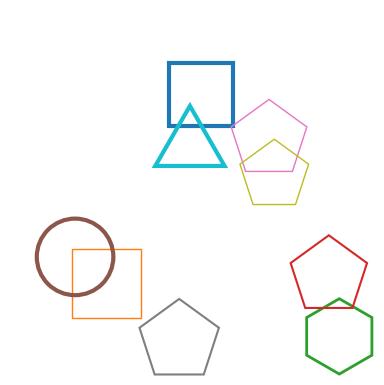[{"shape": "square", "thickness": 3, "radius": 0.41, "center": [0.522, 0.755]}, {"shape": "square", "thickness": 1, "radius": 0.45, "center": [0.276, 0.264]}, {"shape": "hexagon", "thickness": 2, "radius": 0.49, "center": [0.881, 0.126]}, {"shape": "pentagon", "thickness": 1.5, "radius": 0.52, "center": [0.854, 0.285]}, {"shape": "circle", "thickness": 3, "radius": 0.5, "center": [0.195, 0.333]}, {"shape": "pentagon", "thickness": 1, "radius": 0.52, "center": [0.699, 0.638]}, {"shape": "pentagon", "thickness": 1.5, "radius": 0.54, "center": [0.465, 0.115]}, {"shape": "pentagon", "thickness": 1, "radius": 0.47, "center": [0.712, 0.545]}, {"shape": "triangle", "thickness": 3, "radius": 0.52, "center": [0.493, 0.621]}]